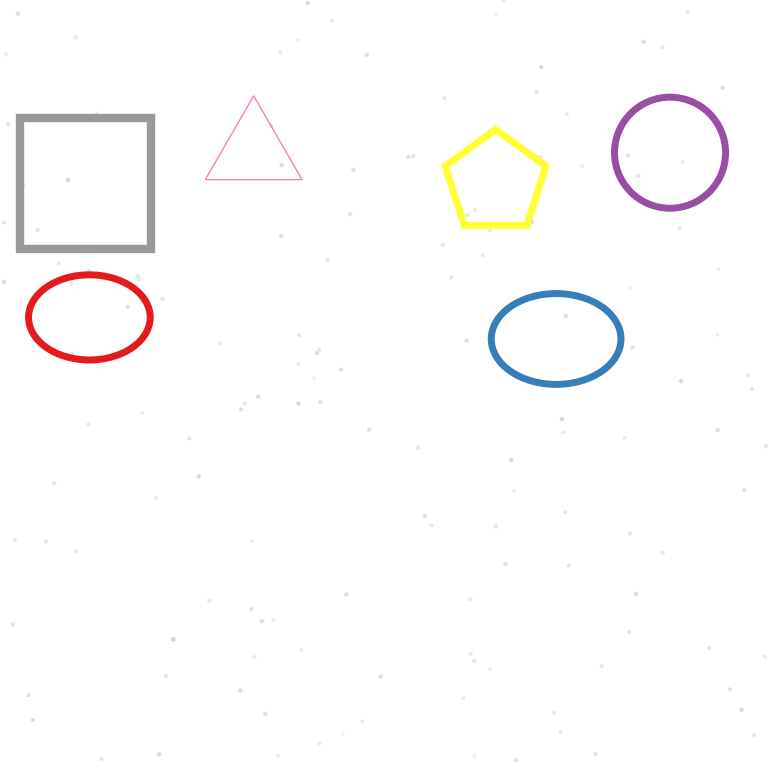[{"shape": "oval", "thickness": 2.5, "radius": 0.39, "center": [0.116, 0.588]}, {"shape": "oval", "thickness": 2.5, "radius": 0.42, "center": [0.722, 0.56]}, {"shape": "circle", "thickness": 2.5, "radius": 0.36, "center": [0.87, 0.802]}, {"shape": "pentagon", "thickness": 2.5, "radius": 0.34, "center": [0.644, 0.763]}, {"shape": "triangle", "thickness": 0.5, "radius": 0.36, "center": [0.329, 0.803]}, {"shape": "square", "thickness": 3, "radius": 0.43, "center": [0.111, 0.761]}]